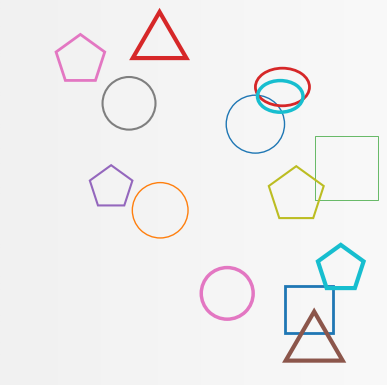[{"shape": "circle", "thickness": 1, "radius": 0.38, "center": [0.659, 0.678]}, {"shape": "square", "thickness": 2, "radius": 0.31, "center": [0.797, 0.196]}, {"shape": "circle", "thickness": 1, "radius": 0.36, "center": [0.413, 0.454]}, {"shape": "square", "thickness": 0.5, "radius": 0.41, "center": [0.894, 0.564]}, {"shape": "oval", "thickness": 2, "radius": 0.35, "center": [0.729, 0.774]}, {"shape": "triangle", "thickness": 3, "radius": 0.4, "center": [0.412, 0.889]}, {"shape": "pentagon", "thickness": 1.5, "radius": 0.29, "center": [0.287, 0.513]}, {"shape": "triangle", "thickness": 3, "radius": 0.42, "center": [0.811, 0.106]}, {"shape": "pentagon", "thickness": 2, "radius": 0.33, "center": [0.207, 0.845]}, {"shape": "circle", "thickness": 2.5, "radius": 0.33, "center": [0.586, 0.238]}, {"shape": "circle", "thickness": 1.5, "radius": 0.34, "center": [0.333, 0.732]}, {"shape": "pentagon", "thickness": 1.5, "radius": 0.37, "center": [0.765, 0.494]}, {"shape": "pentagon", "thickness": 3, "radius": 0.31, "center": [0.879, 0.302]}, {"shape": "oval", "thickness": 2.5, "radius": 0.29, "center": [0.723, 0.75]}]